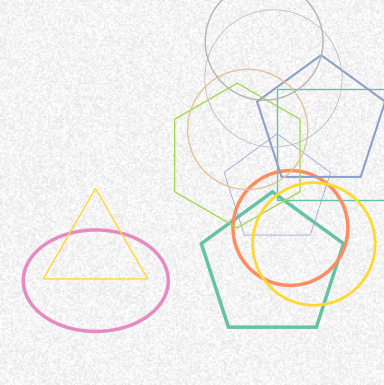[{"shape": "pentagon", "thickness": 2.5, "radius": 0.97, "center": [0.708, 0.307]}, {"shape": "square", "thickness": 1, "radius": 0.73, "center": [0.864, 0.625]}, {"shape": "circle", "thickness": 2.5, "radius": 0.75, "center": [0.754, 0.408]}, {"shape": "pentagon", "thickness": 1.5, "radius": 0.87, "center": [0.834, 0.682]}, {"shape": "pentagon", "thickness": 0.5, "radius": 0.73, "center": [0.72, 0.507]}, {"shape": "oval", "thickness": 2.5, "radius": 0.94, "center": [0.249, 0.271]}, {"shape": "hexagon", "thickness": 1, "radius": 0.94, "center": [0.616, 0.596]}, {"shape": "circle", "thickness": 2, "radius": 0.8, "center": [0.815, 0.366]}, {"shape": "triangle", "thickness": 1, "radius": 0.78, "center": [0.248, 0.354]}, {"shape": "circle", "thickness": 1, "radius": 0.78, "center": [0.643, 0.664]}, {"shape": "circle", "thickness": 0.5, "radius": 0.89, "center": [0.71, 0.796]}, {"shape": "circle", "thickness": 1, "radius": 0.76, "center": [0.686, 0.893]}]